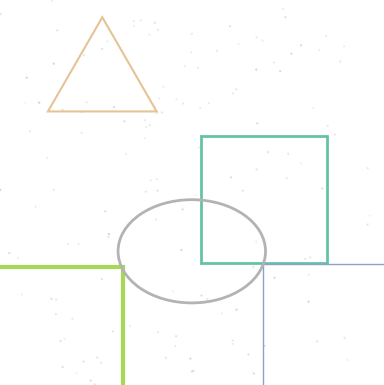[{"shape": "square", "thickness": 2, "radius": 0.82, "center": [0.686, 0.482]}, {"shape": "square", "thickness": 1, "radius": 0.9, "center": [0.863, 0.135]}, {"shape": "square", "thickness": 3, "radius": 1.0, "center": [0.12, 0.108]}, {"shape": "triangle", "thickness": 1.5, "radius": 0.82, "center": [0.266, 0.792]}, {"shape": "oval", "thickness": 2, "radius": 0.96, "center": [0.498, 0.347]}]